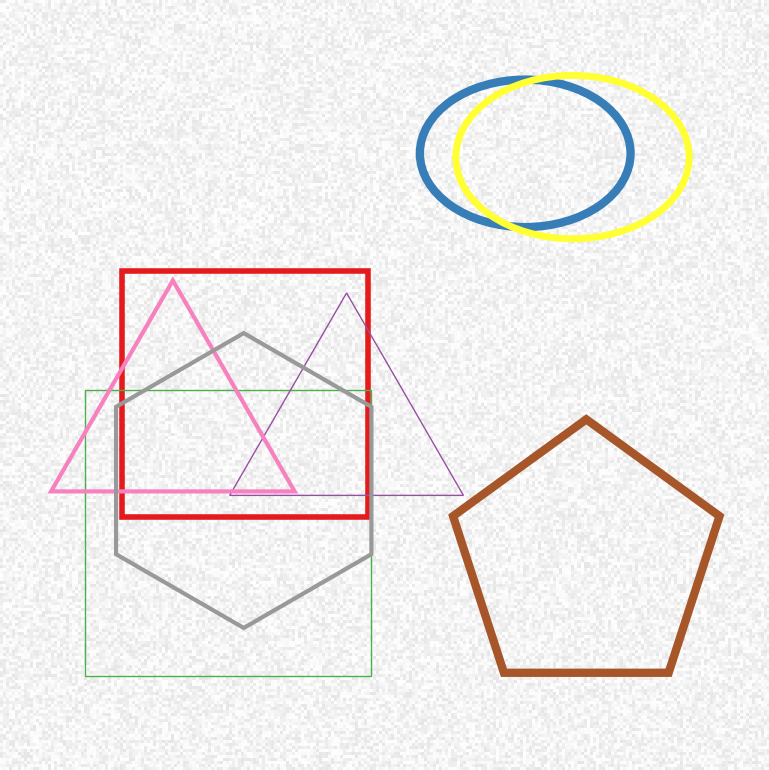[{"shape": "square", "thickness": 2, "radius": 0.8, "center": [0.318, 0.489]}, {"shape": "oval", "thickness": 3, "radius": 0.68, "center": [0.682, 0.801]}, {"shape": "square", "thickness": 0.5, "radius": 0.93, "center": [0.296, 0.307]}, {"shape": "triangle", "thickness": 0.5, "radius": 0.88, "center": [0.45, 0.444]}, {"shape": "oval", "thickness": 2.5, "radius": 0.76, "center": [0.743, 0.796]}, {"shape": "pentagon", "thickness": 3, "radius": 0.91, "center": [0.761, 0.273]}, {"shape": "triangle", "thickness": 1.5, "radius": 0.91, "center": [0.224, 0.453]}, {"shape": "hexagon", "thickness": 1.5, "radius": 0.96, "center": [0.317, 0.376]}]